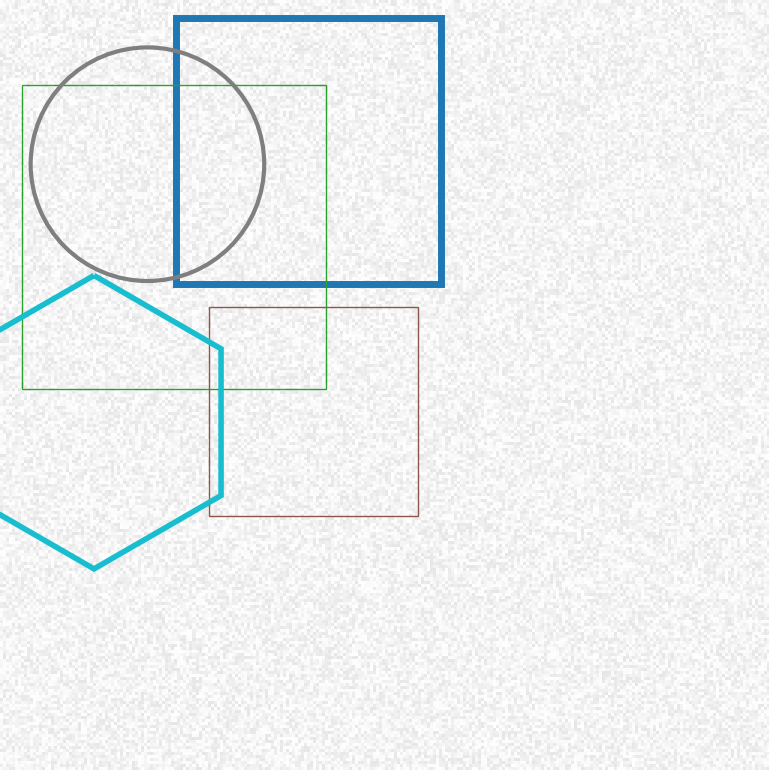[{"shape": "square", "thickness": 2.5, "radius": 0.86, "center": [0.401, 0.804]}, {"shape": "square", "thickness": 0.5, "radius": 0.99, "center": [0.226, 0.692]}, {"shape": "square", "thickness": 0.5, "radius": 0.68, "center": [0.407, 0.465]}, {"shape": "circle", "thickness": 1.5, "radius": 0.76, "center": [0.191, 0.787]}, {"shape": "hexagon", "thickness": 2, "radius": 0.95, "center": [0.122, 0.452]}]